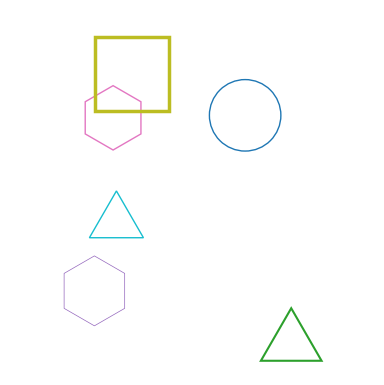[{"shape": "circle", "thickness": 1, "radius": 0.46, "center": [0.637, 0.7]}, {"shape": "triangle", "thickness": 1.5, "radius": 0.45, "center": [0.756, 0.108]}, {"shape": "hexagon", "thickness": 0.5, "radius": 0.45, "center": [0.245, 0.245]}, {"shape": "hexagon", "thickness": 1, "radius": 0.42, "center": [0.294, 0.694]}, {"shape": "square", "thickness": 2.5, "radius": 0.48, "center": [0.343, 0.809]}, {"shape": "triangle", "thickness": 1, "radius": 0.4, "center": [0.302, 0.423]}]